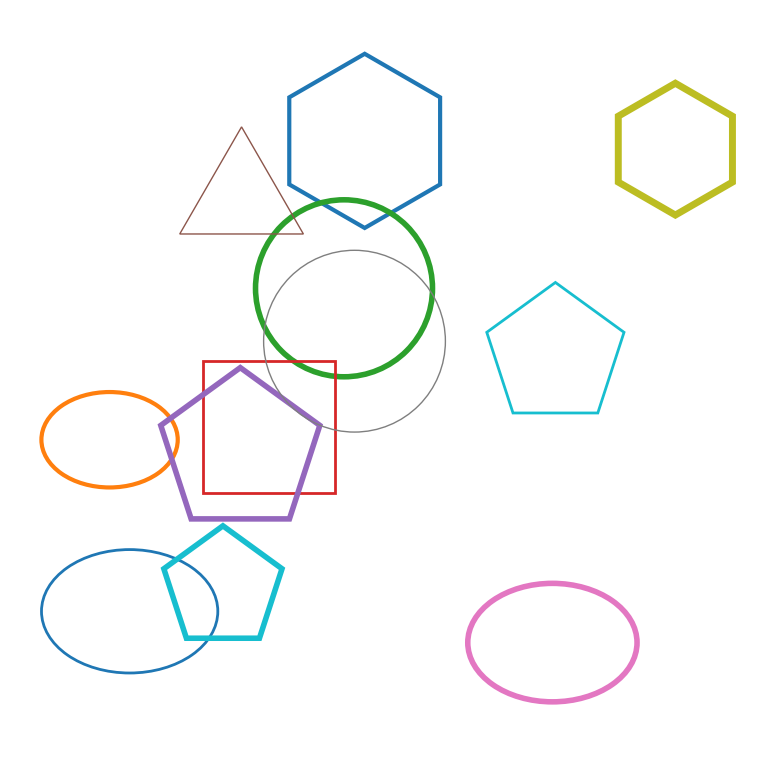[{"shape": "oval", "thickness": 1, "radius": 0.57, "center": [0.168, 0.206]}, {"shape": "hexagon", "thickness": 1.5, "radius": 0.57, "center": [0.474, 0.817]}, {"shape": "oval", "thickness": 1.5, "radius": 0.44, "center": [0.142, 0.429]}, {"shape": "circle", "thickness": 2, "radius": 0.57, "center": [0.447, 0.626]}, {"shape": "square", "thickness": 1, "radius": 0.43, "center": [0.35, 0.445]}, {"shape": "pentagon", "thickness": 2, "radius": 0.54, "center": [0.312, 0.414]}, {"shape": "triangle", "thickness": 0.5, "radius": 0.46, "center": [0.314, 0.742]}, {"shape": "oval", "thickness": 2, "radius": 0.55, "center": [0.717, 0.165]}, {"shape": "circle", "thickness": 0.5, "radius": 0.59, "center": [0.46, 0.557]}, {"shape": "hexagon", "thickness": 2.5, "radius": 0.43, "center": [0.877, 0.806]}, {"shape": "pentagon", "thickness": 1, "radius": 0.47, "center": [0.721, 0.539]}, {"shape": "pentagon", "thickness": 2, "radius": 0.4, "center": [0.29, 0.236]}]